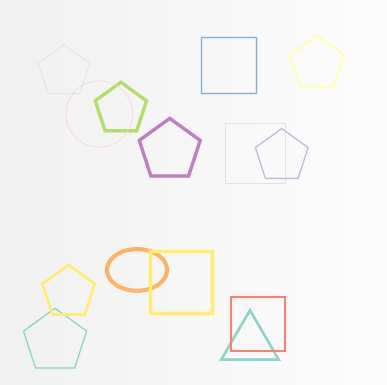[{"shape": "pentagon", "thickness": 1, "radius": 0.43, "center": [0.142, 0.114]}, {"shape": "triangle", "thickness": 2, "radius": 0.43, "center": [0.645, 0.109]}, {"shape": "pentagon", "thickness": 1.5, "radius": 0.37, "center": [0.818, 0.834]}, {"shape": "pentagon", "thickness": 1, "radius": 0.36, "center": [0.727, 0.594]}, {"shape": "square", "thickness": 1.5, "radius": 0.35, "center": [0.665, 0.159]}, {"shape": "square", "thickness": 1, "radius": 0.36, "center": [0.59, 0.831]}, {"shape": "oval", "thickness": 3, "radius": 0.39, "center": [0.354, 0.299]}, {"shape": "pentagon", "thickness": 2.5, "radius": 0.35, "center": [0.312, 0.717]}, {"shape": "circle", "thickness": 0.5, "radius": 0.43, "center": [0.256, 0.704]}, {"shape": "square", "thickness": 0.5, "radius": 0.39, "center": [0.657, 0.603]}, {"shape": "pentagon", "thickness": 2.5, "radius": 0.41, "center": [0.438, 0.61]}, {"shape": "pentagon", "thickness": 0.5, "radius": 0.35, "center": [0.165, 0.814]}, {"shape": "pentagon", "thickness": 2, "radius": 0.36, "center": [0.177, 0.241]}, {"shape": "square", "thickness": 2.5, "radius": 0.4, "center": [0.468, 0.267]}]